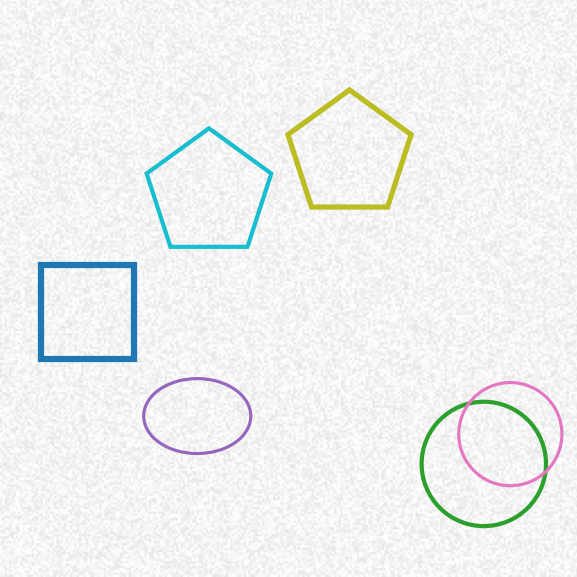[{"shape": "square", "thickness": 3, "radius": 0.4, "center": [0.152, 0.459]}, {"shape": "circle", "thickness": 2, "radius": 0.54, "center": [0.838, 0.196]}, {"shape": "oval", "thickness": 1.5, "radius": 0.46, "center": [0.342, 0.279]}, {"shape": "circle", "thickness": 1.5, "radius": 0.45, "center": [0.884, 0.247]}, {"shape": "pentagon", "thickness": 2.5, "radius": 0.56, "center": [0.605, 0.731]}, {"shape": "pentagon", "thickness": 2, "radius": 0.57, "center": [0.362, 0.663]}]